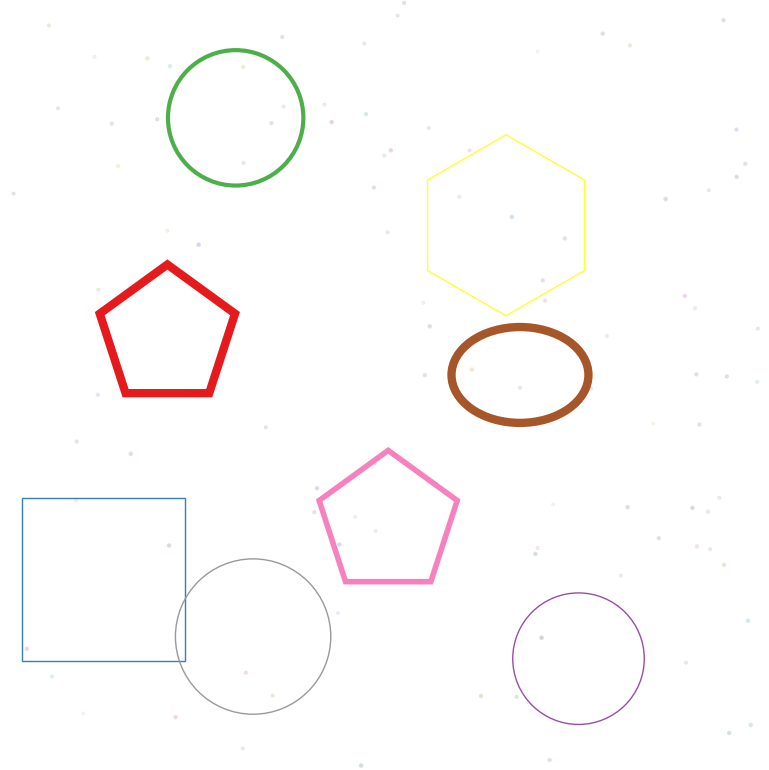[{"shape": "pentagon", "thickness": 3, "radius": 0.46, "center": [0.217, 0.564]}, {"shape": "square", "thickness": 0.5, "radius": 0.53, "center": [0.135, 0.248]}, {"shape": "circle", "thickness": 1.5, "radius": 0.44, "center": [0.306, 0.847]}, {"shape": "circle", "thickness": 0.5, "radius": 0.43, "center": [0.751, 0.145]}, {"shape": "hexagon", "thickness": 0.5, "radius": 0.59, "center": [0.657, 0.707]}, {"shape": "oval", "thickness": 3, "radius": 0.44, "center": [0.675, 0.513]}, {"shape": "pentagon", "thickness": 2, "radius": 0.47, "center": [0.504, 0.321]}, {"shape": "circle", "thickness": 0.5, "radius": 0.5, "center": [0.329, 0.173]}]